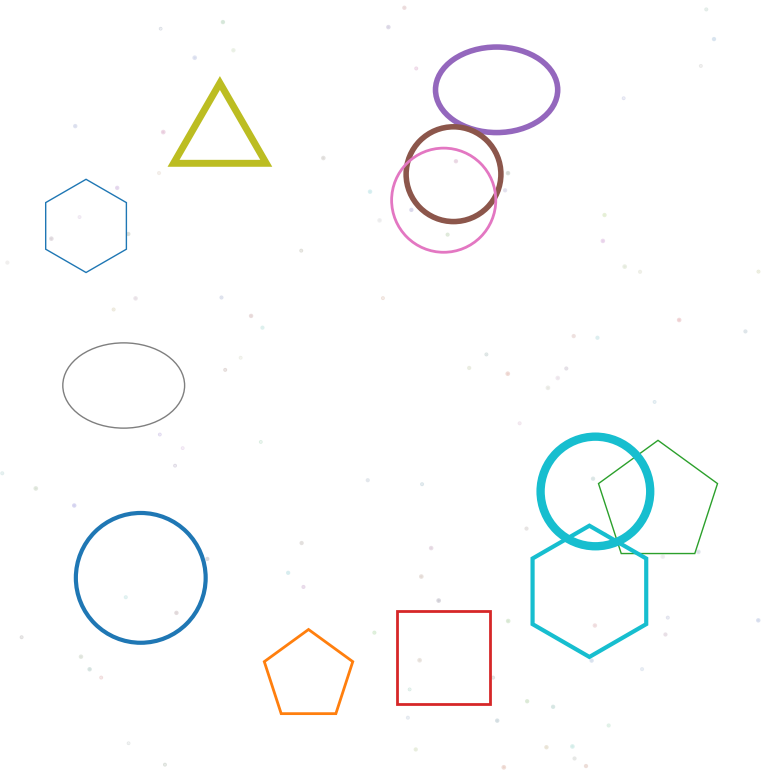[{"shape": "hexagon", "thickness": 0.5, "radius": 0.3, "center": [0.112, 0.707]}, {"shape": "circle", "thickness": 1.5, "radius": 0.42, "center": [0.183, 0.25]}, {"shape": "pentagon", "thickness": 1, "radius": 0.3, "center": [0.401, 0.122]}, {"shape": "pentagon", "thickness": 0.5, "radius": 0.41, "center": [0.855, 0.347]}, {"shape": "square", "thickness": 1, "radius": 0.3, "center": [0.576, 0.147]}, {"shape": "oval", "thickness": 2, "radius": 0.4, "center": [0.645, 0.883]}, {"shape": "circle", "thickness": 2, "radius": 0.31, "center": [0.589, 0.774]}, {"shape": "circle", "thickness": 1, "radius": 0.34, "center": [0.576, 0.74]}, {"shape": "oval", "thickness": 0.5, "radius": 0.4, "center": [0.161, 0.499]}, {"shape": "triangle", "thickness": 2.5, "radius": 0.35, "center": [0.286, 0.823]}, {"shape": "hexagon", "thickness": 1.5, "radius": 0.43, "center": [0.765, 0.232]}, {"shape": "circle", "thickness": 3, "radius": 0.36, "center": [0.773, 0.362]}]